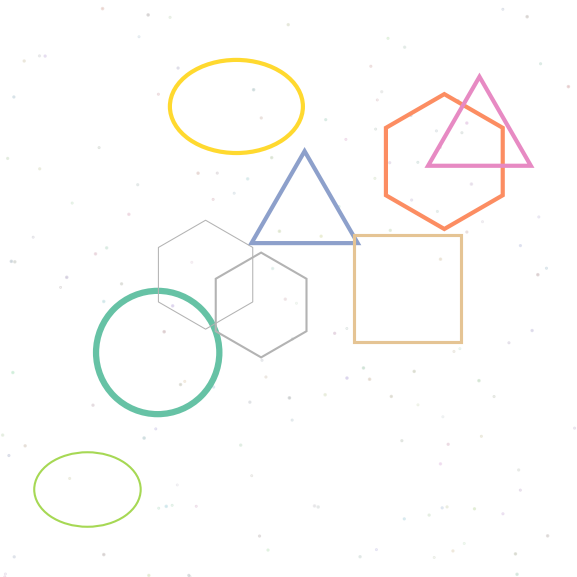[{"shape": "circle", "thickness": 3, "radius": 0.53, "center": [0.273, 0.389]}, {"shape": "hexagon", "thickness": 2, "radius": 0.58, "center": [0.769, 0.719]}, {"shape": "triangle", "thickness": 2, "radius": 0.53, "center": [0.527, 0.631]}, {"shape": "triangle", "thickness": 2, "radius": 0.51, "center": [0.83, 0.763]}, {"shape": "oval", "thickness": 1, "radius": 0.46, "center": [0.151, 0.152]}, {"shape": "oval", "thickness": 2, "radius": 0.58, "center": [0.409, 0.815]}, {"shape": "square", "thickness": 1.5, "radius": 0.46, "center": [0.706, 0.5]}, {"shape": "hexagon", "thickness": 0.5, "radius": 0.47, "center": [0.356, 0.523]}, {"shape": "hexagon", "thickness": 1, "radius": 0.45, "center": [0.452, 0.471]}]